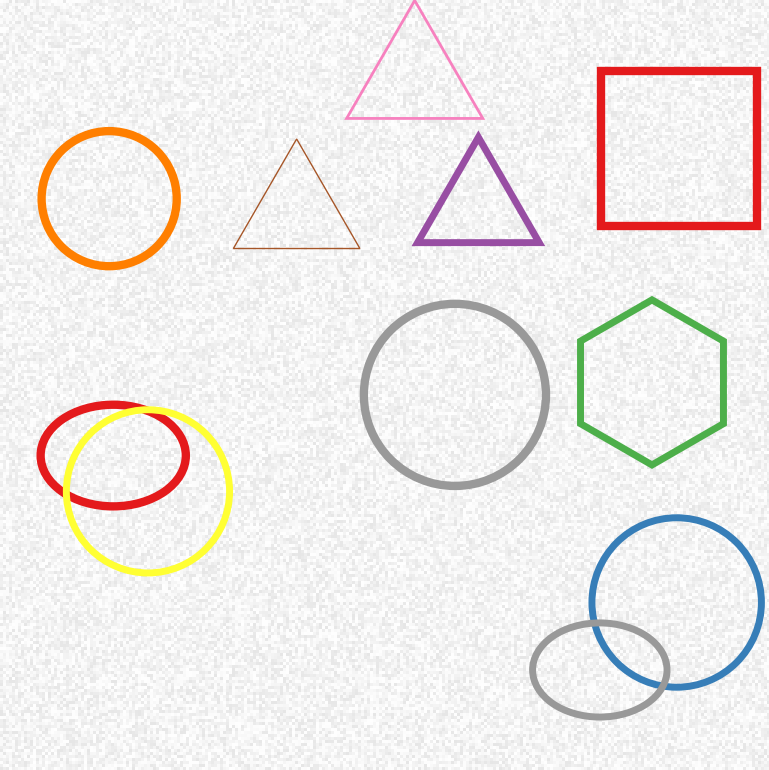[{"shape": "square", "thickness": 3, "radius": 0.51, "center": [0.882, 0.807]}, {"shape": "oval", "thickness": 3, "radius": 0.47, "center": [0.147, 0.408]}, {"shape": "circle", "thickness": 2.5, "radius": 0.55, "center": [0.879, 0.218]}, {"shape": "hexagon", "thickness": 2.5, "radius": 0.54, "center": [0.847, 0.503]}, {"shape": "triangle", "thickness": 2.5, "radius": 0.46, "center": [0.621, 0.73]}, {"shape": "circle", "thickness": 3, "radius": 0.44, "center": [0.142, 0.742]}, {"shape": "circle", "thickness": 2.5, "radius": 0.53, "center": [0.192, 0.362]}, {"shape": "triangle", "thickness": 0.5, "radius": 0.47, "center": [0.385, 0.725]}, {"shape": "triangle", "thickness": 1, "radius": 0.51, "center": [0.539, 0.897]}, {"shape": "circle", "thickness": 3, "radius": 0.59, "center": [0.591, 0.487]}, {"shape": "oval", "thickness": 2.5, "radius": 0.44, "center": [0.779, 0.13]}]